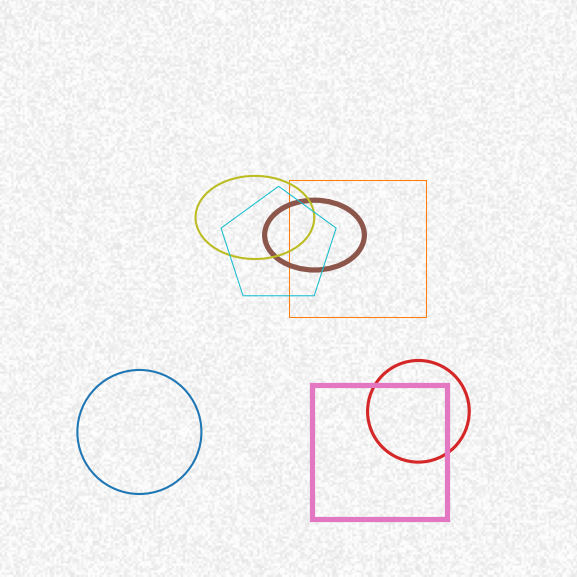[{"shape": "circle", "thickness": 1, "radius": 0.54, "center": [0.241, 0.251]}, {"shape": "square", "thickness": 0.5, "radius": 0.59, "center": [0.619, 0.569]}, {"shape": "circle", "thickness": 1.5, "radius": 0.44, "center": [0.724, 0.287]}, {"shape": "oval", "thickness": 2.5, "radius": 0.43, "center": [0.545, 0.592]}, {"shape": "square", "thickness": 2.5, "radius": 0.58, "center": [0.657, 0.217]}, {"shape": "oval", "thickness": 1, "radius": 0.51, "center": [0.441, 0.623]}, {"shape": "pentagon", "thickness": 0.5, "radius": 0.52, "center": [0.482, 0.572]}]